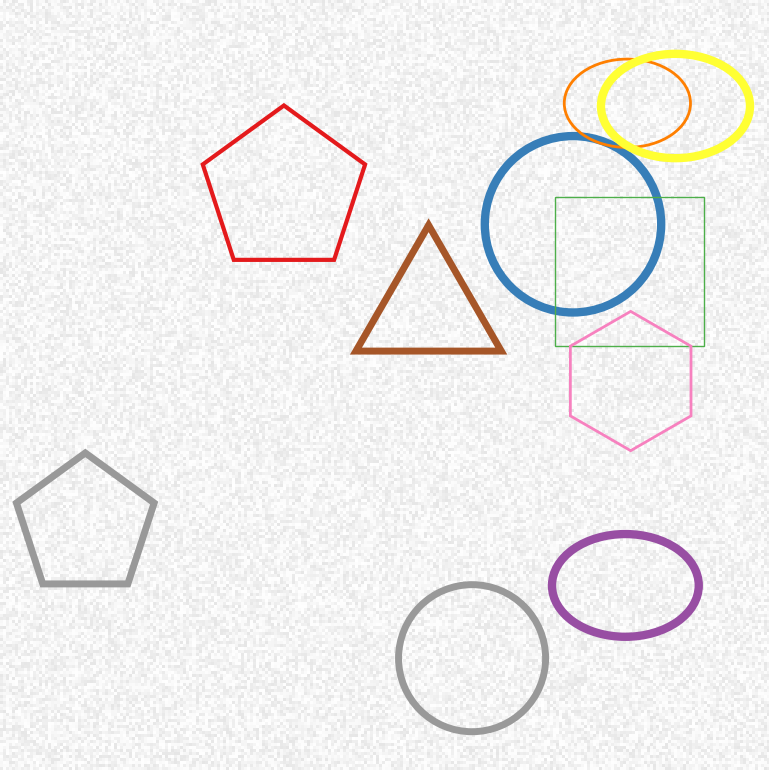[{"shape": "pentagon", "thickness": 1.5, "radius": 0.55, "center": [0.369, 0.752]}, {"shape": "circle", "thickness": 3, "radius": 0.57, "center": [0.744, 0.709]}, {"shape": "square", "thickness": 0.5, "radius": 0.48, "center": [0.817, 0.647]}, {"shape": "oval", "thickness": 3, "radius": 0.48, "center": [0.812, 0.24]}, {"shape": "oval", "thickness": 1, "radius": 0.41, "center": [0.815, 0.866]}, {"shape": "oval", "thickness": 3, "radius": 0.48, "center": [0.877, 0.862]}, {"shape": "triangle", "thickness": 2.5, "radius": 0.54, "center": [0.557, 0.599]}, {"shape": "hexagon", "thickness": 1, "radius": 0.45, "center": [0.819, 0.505]}, {"shape": "pentagon", "thickness": 2.5, "radius": 0.47, "center": [0.111, 0.318]}, {"shape": "circle", "thickness": 2.5, "radius": 0.48, "center": [0.613, 0.145]}]